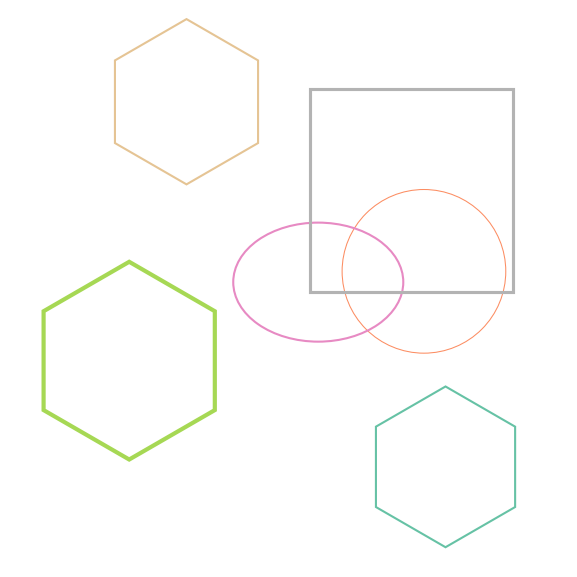[{"shape": "hexagon", "thickness": 1, "radius": 0.7, "center": [0.771, 0.191]}, {"shape": "circle", "thickness": 0.5, "radius": 0.71, "center": [0.734, 0.529]}, {"shape": "oval", "thickness": 1, "radius": 0.74, "center": [0.551, 0.511]}, {"shape": "hexagon", "thickness": 2, "radius": 0.86, "center": [0.224, 0.375]}, {"shape": "hexagon", "thickness": 1, "radius": 0.72, "center": [0.323, 0.823]}, {"shape": "square", "thickness": 1.5, "radius": 0.88, "center": [0.713, 0.67]}]